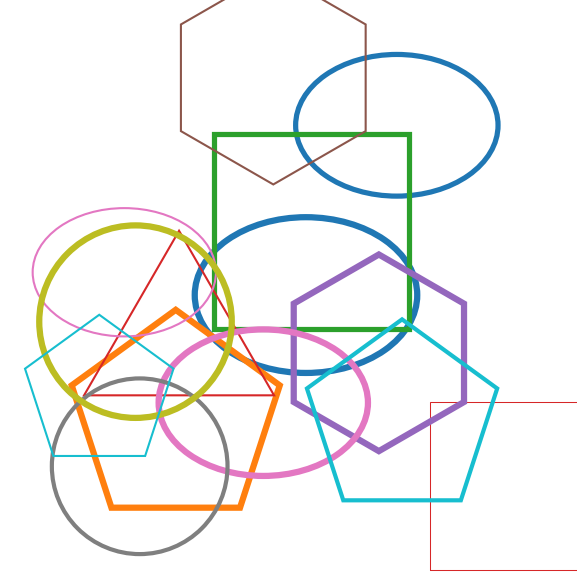[{"shape": "oval", "thickness": 3, "radius": 0.96, "center": [0.53, 0.488]}, {"shape": "oval", "thickness": 2.5, "radius": 0.88, "center": [0.687, 0.782]}, {"shape": "pentagon", "thickness": 3, "radius": 0.95, "center": [0.304, 0.273]}, {"shape": "square", "thickness": 2.5, "radius": 0.84, "center": [0.54, 0.598]}, {"shape": "square", "thickness": 0.5, "radius": 0.73, "center": [0.889, 0.157]}, {"shape": "triangle", "thickness": 1, "radius": 0.95, "center": [0.31, 0.41]}, {"shape": "hexagon", "thickness": 3, "radius": 0.85, "center": [0.656, 0.388]}, {"shape": "hexagon", "thickness": 1, "radius": 0.92, "center": [0.473, 0.864]}, {"shape": "oval", "thickness": 3, "radius": 0.91, "center": [0.456, 0.302]}, {"shape": "oval", "thickness": 1, "radius": 0.79, "center": [0.215, 0.528]}, {"shape": "circle", "thickness": 2, "radius": 0.76, "center": [0.242, 0.192]}, {"shape": "circle", "thickness": 3, "radius": 0.83, "center": [0.235, 0.442]}, {"shape": "pentagon", "thickness": 1, "radius": 0.68, "center": [0.172, 0.319]}, {"shape": "pentagon", "thickness": 2, "radius": 0.87, "center": [0.696, 0.273]}]